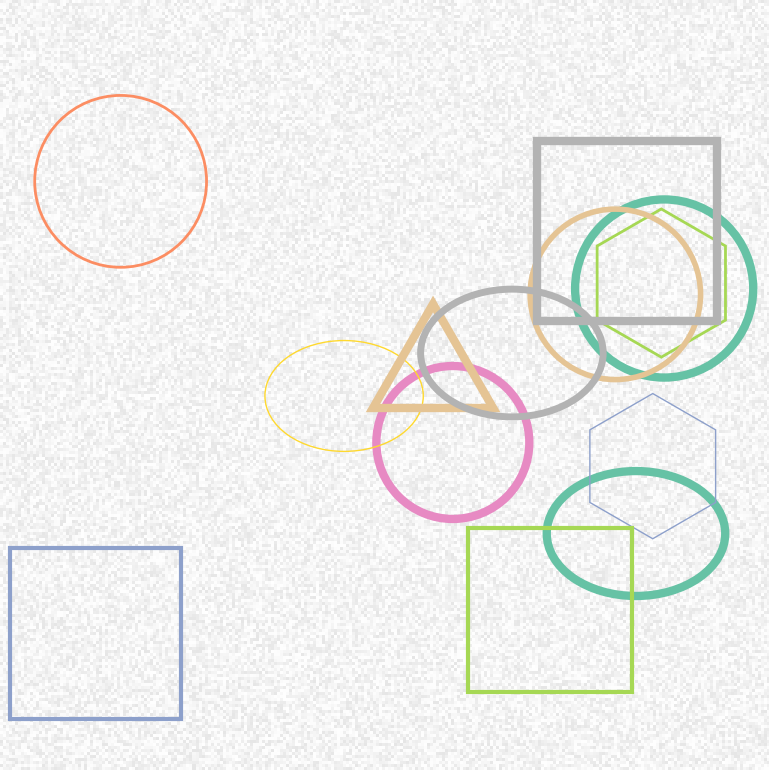[{"shape": "circle", "thickness": 3, "radius": 0.58, "center": [0.863, 0.625]}, {"shape": "oval", "thickness": 3, "radius": 0.58, "center": [0.826, 0.307]}, {"shape": "circle", "thickness": 1, "radius": 0.56, "center": [0.157, 0.764]}, {"shape": "hexagon", "thickness": 0.5, "radius": 0.47, "center": [0.848, 0.395]}, {"shape": "square", "thickness": 1.5, "radius": 0.56, "center": [0.124, 0.177]}, {"shape": "circle", "thickness": 3, "radius": 0.5, "center": [0.588, 0.425]}, {"shape": "hexagon", "thickness": 1, "radius": 0.48, "center": [0.859, 0.632]}, {"shape": "square", "thickness": 1.5, "radius": 0.53, "center": [0.714, 0.208]}, {"shape": "oval", "thickness": 0.5, "radius": 0.51, "center": [0.447, 0.486]}, {"shape": "triangle", "thickness": 3, "radius": 0.45, "center": [0.562, 0.515]}, {"shape": "circle", "thickness": 2, "radius": 0.55, "center": [0.799, 0.618]}, {"shape": "oval", "thickness": 2.5, "radius": 0.59, "center": [0.665, 0.542]}, {"shape": "square", "thickness": 3, "radius": 0.58, "center": [0.815, 0.7]}]